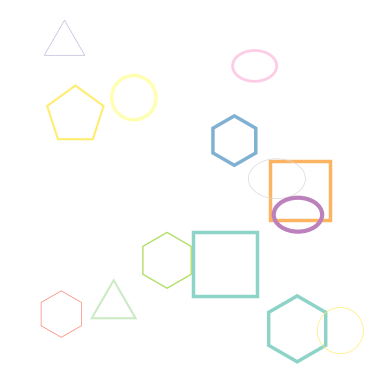[{"shape": "square", "thickness": 2.5, "radius": 0.41, "center": [0.584, 0.315]}, {"shape": "hexagon", "thickness": 2.5, "radius": 0.43, "center": [0.772, 0.146]}, {"shape": "circle", "thickness": 2.5, "radius": 0.29, "center": [0.347, 0.746]}, {"shape": "triangle", "thickness": 0.5, "radius": 0.3, "center": [0.168, 0.887]}, {"shape": "hexagon", "thickness": 0.5, "radius": 0.3, "center": [0.159, 0.184]}, {"shape": "hexagon", "thickness": 2.5, "radius": 0.32, "center": [0.609, 0.635]}, {"shape": "square", "thickness": 2.5, "radius": 0.39, "center": [0.78, 0.505]}, {"shape": "hexagon", "thickness": 1, "radius": 0.36, "center": [0.434, 0.324]}, {"shape": "oval", "thickness": 2, "radius": 0.29, "center": [0.661, 0.829]}, {"shape": "oval", "thickness": 0.5, "radius": 0.37, "center": [0.719, 0.536]}, {"shape": "oval", "thickness": 3, "radius": 0.31, "center": [0.774, 0.442]}, {"shape": "triangle", "thickness": 1.5, "radius": 0.33, "center": [0.295, 0.206]}, {"shape": "circle", "thickness": 0.5, "radius": 0.3, "center": [0.884, 0.141]}, {"shape": "pentagon", "thickness": 1.5, "radius": 0.39, "center": [0.196, 0.701]}]